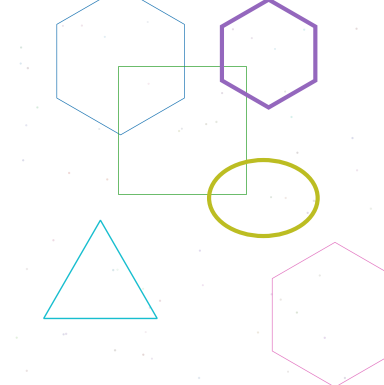[{"shape": "hexagon", "thickness": 0.5, "radius": 0.96, "center": [0.313, 0.841]}, {"shape": "square", "thickness": 0.5, "radius": 0.83, "center": [0.473, 0.663]}, {"shape": "hexagon", "thickness": 3, "radius": 0.7, "center": [0.698, 0.861]}, {"shape": "hexagon", "thickness": 0.5, "radius": 0.94, "center": [0.87, 0.182]}, {"shape": "oval", "thickness": 3, "radius": 0.71, "center": [0.684, 0.486]}, {"shape": "triangle", "thickness": 1, "radius": 0.85, "center": [0.261, 0.258]}]